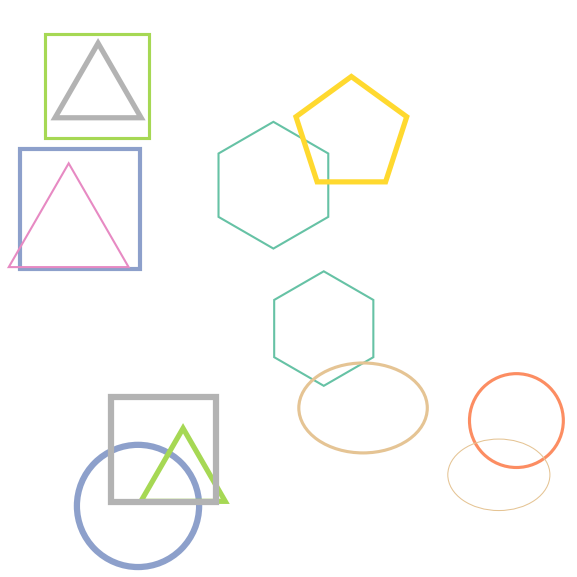[{"shape": "hexagon", "thickness": 1, "radius": 0.5, "center": [0.561, 0.43]}, {"shape": "hexagon", "thickness": 1, "radius": 0.55, "center": [0.473, 0.678]}, {"shape": "circle", "thickness": 1.5, "radius": 0.41, "center": [0.894, 0.271]}, {"shape": "circle", "thickness": 3, "radius": 0.53, "center": [0.239, 0.123]}, {"shape": "square", "thickness": 2, "radius": 0.52, "center": [0.139, 0.638]}, {"shape": "triangle", "thickness": 1, "radius": 0.6, "center": [0.119, 0.597]}, {"shape": "square", "thickness": 1.5, "radius": 0.45, "center": [0.168, 0.85]}, {"shape": "triangle", "thickness": 2.5, "radius": 0.42, "center": [0.317, 0.173]}, {"shape": "pentagon", "thickness": 2.5, "radius": 0.5, "center": [0.608, 0.766]}, {"shape": "oval", "thickness": 1.5, "radius": 0.56, "center": [0.629, 0.293]}, {"shape": "oval", "thickness": 0.5, "radius": 0.44, "center": [0.864, 0.177]}, {"shape": "square", "thickness": 3, "radius": 0.46, "center": [0.283, 0.22]}, {"shape": "triangle", "thickness": 2.5, "radius": 0.43, "center": [0.17, 0.838]}]